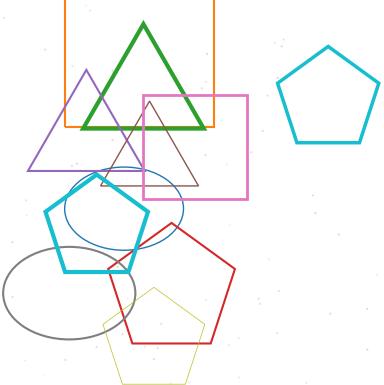[{"shape": "oval", "thickness": 1, "radius": 0.77, "center": [0.322, 0.458]}, {"shape": "square", "thickness": 1.5, "radius": 0.97, "center": [0.362, 0.864]}, {"shape": "triangle", "thickness": 3, "radius": 0.9, "center": [0.373, 0.757]}, {"shape": "pentagon", "thickness": 1.5, "radius": 0.87, "center": [0.446, 0.248]}, {"shape": "triangle", "thickness": 1.5, "radius": 0.88, "center": [0.224, 0.643]}, {"shape": "triangle", "thickness": 1, "radius": 0.73, "center": [0.388, 0.59]}, {"shape": "square", "thickness": 2, "radius": 0.67, "center": [0.506, 0.618]}, {"shape": "oval", "thickness": 1.5, "radius": 0.86, "center": [0.18, 0.239]}, {"shape": "pentagon", "thickness": 0.5, "radius": 0.7, "center": [0.4, 0.115]}, {"shape": "pentagon", "thickness": 3, "radius": 0.7, "center": [0.251, 0.407]}, {"shape": "pentagon", "thickness": 2.5, "radius": 0.69, "center": [0.852, 0.741]}]